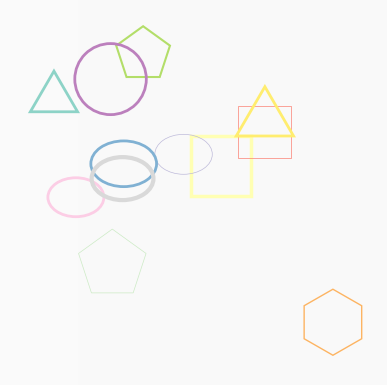[{"shape": "triangle", "thickness": 2, "radius": 0.35, "center": [0.139, 0.745]}, {"shape": "square", "thickness": 2.5, "radius": 0.39, "center": [0.57, 0.57]}, {"shape": "oval", "thickness": 0.5, "radius": 0.37, "center": [0.474, 0.599]}, {"shape": "square", "thickness": 0.5, "radius": 0.34, "center": [0.683, 0.657]}, {"shape": "oval", "thickness": 2, "radius": 0.42, "center": [0.319, 0.575]}, {"shape": "hexagon", "thickness": 1, "radius": 0.43, "center": [0.859, 0.163]}, {"shape": "pentagon", "thickness": 1.5, "radius": 0.36, "center": [0.369, 0.859]}, {"shape": "oval", "thickness": 2, "radius": 0.36, "center": [0.196, 0.488]}, {"shape": "oval", "thickness": 3, "radius": 0.4, "center": [0.316, 0.536]}, {"shape": "circle", "thickness": 2, "radius": 0.46, "center": [0.285, 0.795]}, {"shape": "pentagon", "thickness": 0.5, "radius": 0.46, "center": [0.29, 0.313]}, {"shape": "triangle", "thickness": 2, "radius": 0.43, "center": [0.684, 0.689]}]